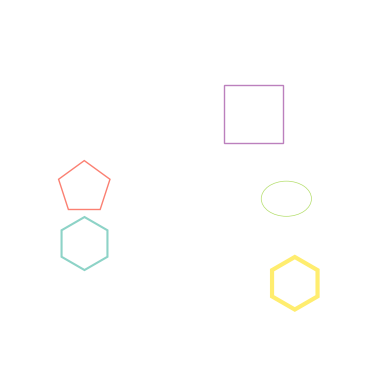[{"shape": "hexagon", "thickness": 1.5, "radius": 0.34, "center": [0.219, 0.367]}, {"shape": "pentagon", "thickness": 1, "radius": 0.35, "center": [0.219, 0.513]}, {"shape": "oval", "thickness": 0.5, "radius": 0.33, "center": [0.744, 0.484]}, {"shape": "square", "thickness": 1, "radius": 0.38, "center": [0.658, 0.703]}, {"shape": "hexagon", "thickness": 3, "radius": 0.34, "center": [0.766, 0.264]}]